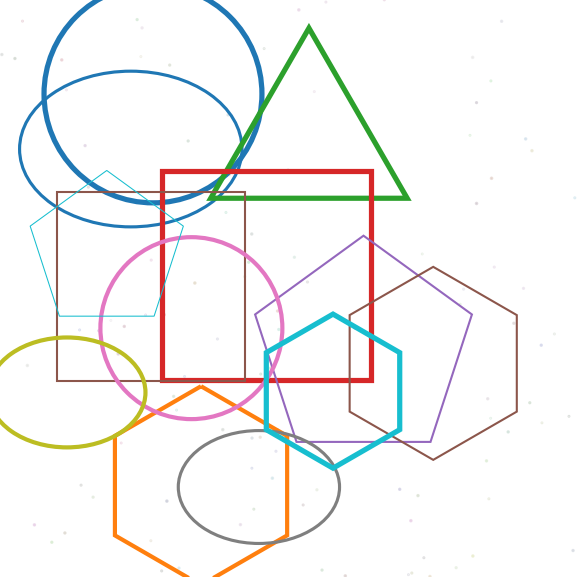[{"shape": "oval", "thickness": 1.5, "radius": 0.96, "center": [0.226, 0.741]}, {"shape": "circle", "thickness": 2.5, "radius": 0.94, "center": [0.265, 0.837]}, {"shape": "hexagon", "thickness": 2, "radius": 0.86, "center": [0.348, 0.158]}, {"shape": "triangle", "thickness": 2.5, "radius": 0.98, "center": [0.535, 0.754]}, {"shape": "square", "thickness": 2.5, "radius": 0.9, "center": [0.461, 0.523]}, {"shape": "pentagon", "thickness": 1, "radius": 0.99, "center": [0.629, 0.394]}, {"shape": "square", "thickness": 1, "radius": 0.82, "center": [0.261, 0.503]}, {"shape": "hexagon", "thickness": 1, "radius": 0.84, "center": [0.75, 0.37]}, {"shape": "circle", "thickness": 2, "radius": 0.79, "center": [0.331, 0.431]}, {"shape": "oval", "thickness": 1.5, "radius": 0.7, "center": [0.448, 0.156]}, {"shape": "oval", "thickness": 2, "radius": 0.68, "center": [0.116, 0.32]}, {"shape": "hexagon", "thickness": 2.5, "radius": 0.67, "center": [0.577, 0.322]}, {"shape": "pentagon", "thickness": 0.5, "radius": 0.7, "center": [0.185, 0.564]}]